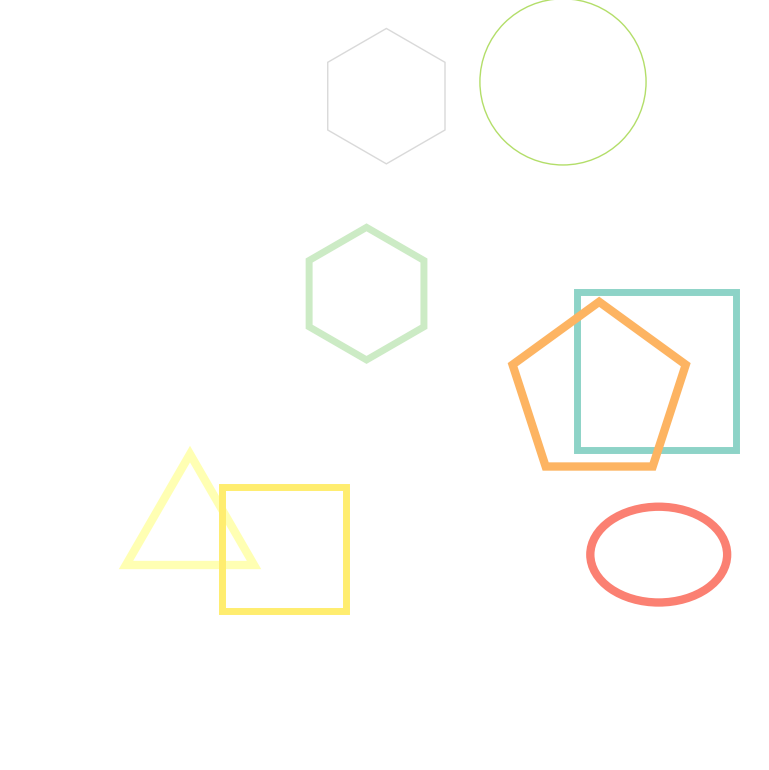[{"shape": "square", "thickness": 2.5, "radius": 0.51, "center": [0.852, 0.518]}, {"shape": "triangle", "thickness": 3, "radius": 0.48, "center": [0.247, 0.314]}, {"shape": "oval", "thickness": 3, "radius": 0.44, "center": [0.855, 0.28]}, {"shape": "pentagon", "thickness": 3, "radius": 0.59, "center": [0.778, 0.49]}, {"shape": "circle", "thickness": 0.5, "radius": 0.54, "center": [0.731, 0.894]}, {"shape": "hexagon", "thickness": 0.5, "radius": 0.44, "center": [0.502, 0.875]}, {"shape": "hexagon", "thickness": 2.5, "radius": 0.43, "center": [0.476, 0.619]}, {"shape": "square", "thickness": 2.5, "radius": 0.4, "center": [0.369, 0.287]}]